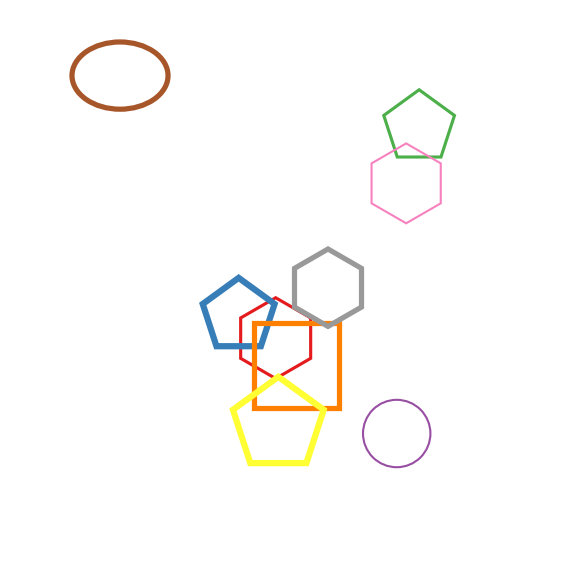[{"shape": "hexagon", "thickness": 1.5, "radius": 0.35, "center": [0.477, 0.414]}, {"shape": "pentagon", "thickness": 3, "radius": 0.33, "center": [0.413, 0.453]}, {"shape": "pentagon", "thickness": 1.5, "radius": 0.32, "center": [0.726, 0.779]}, {"shape": "circle", "thickness": 1, "radius": 0.29, "center": [0.687, 0.248]}, {"shape": "square", "thickness": 2.5, "radius": 0.37, "center": [0.514, 0.367]}, {"shape": "pentagon", "thickness": 3, "radius": 0.41, "center": [0.482, 0.264]}, {"shape": "oval", "thickness": 2.5, "radius": 0.42, "center": [0.208, 0.868]}, {"shape": "hexagon", "thickness": 1, "radius": 0.35, "center": [0.703, 0.682]}, {"shape": "hexagon", "thickness": 2.5, "radius": 0.33, "center": [0.568, 0.501]}]